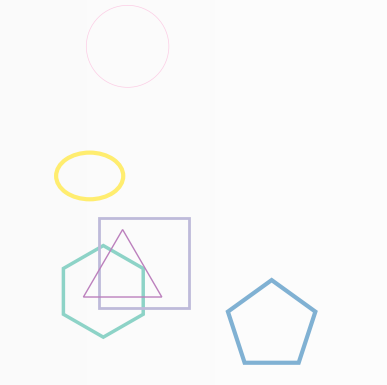[{"shape": "hexagon", "thickness": 2.5, "radius": 0.59, "center": [0.267, 0.243]}, {"shape": "square", "thickness": 2, "radius": 0.58, "center": [0.371, 0.318]}, {"shape": "pentagon", "thickness": 3, "radius": 0.59, "center": [0.701, 0.154]}, {"shape": "circle", "thickness": 0.5, "radius": 0.53, "center": [0.329, 0.88]}, {"shape": "triangle", "thickness": 1, "radius": 0.58, "center": [0.316, 0.287]}, {"shape": "oval", "thickness": 3, "radius": 0.43, "center": [0.231, 0.543]}]